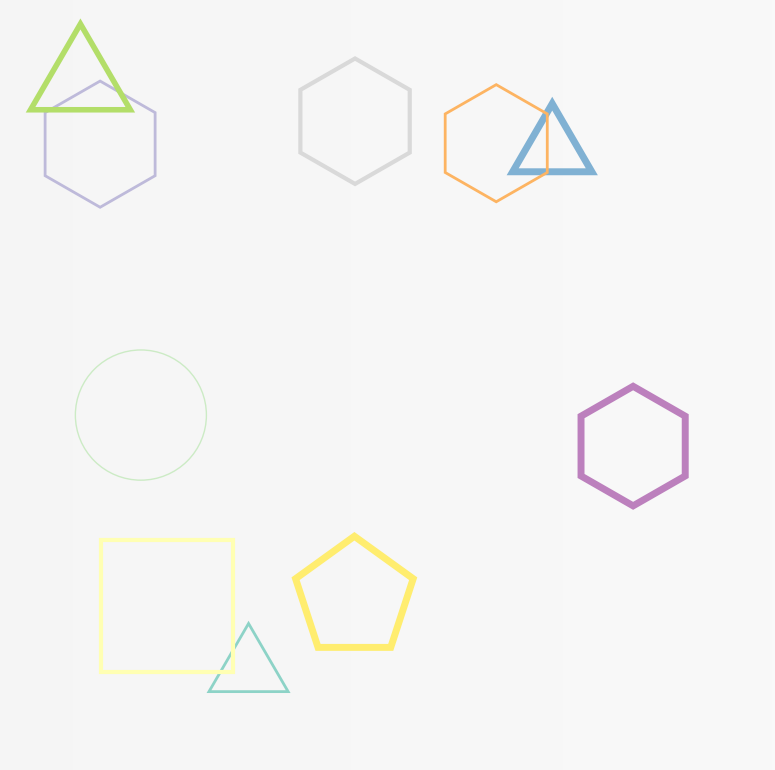[{"shape": "triangle", "thickness": 1, "radius": 0.29, "center": [0.321, 0.131]}, {"shape": "square", "thickness": 1.5, "radius": 0.43, "center": [0.216, 0.213]}, {"shape": "hexagon", "thickness": 1, "radius": 0.41, "center": [0.129, 0.813]}, {"shape": "triangle", "thickness": 2.5, "radius": 0.29, "center": [0.713, 0.806]}, {"shape": "hexagon", "thickness": 1, "radius": 0.38, "center": [0.64, 0.814]}, {"shape": "triangle", "thickness": 2, "radius": 0.37, "center": [0.104, 0.895]}, {"shape": "hexagon", "thickness": 1.5, "radius": 0.41, "center": [0.458, 0.843]}, {"shape": "hexagon", "thickness": 2.5, "radius": 0.39, "center": [0.817, 0.421]}, {"shape": "circle", "thickness": 0.5, "radius": 0.42, "center": [0.182, 0.461]}, {"shape": "pentagon", "thickness": 2.5, "radius": 0.4, "center": [0.457, 0.224]}]